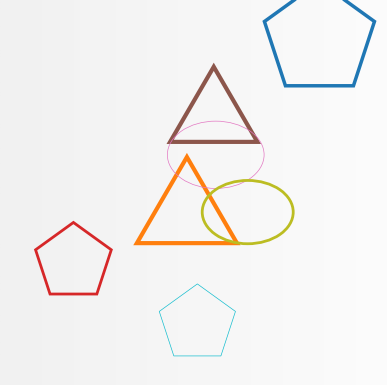[{"shape": "pentagon", "thickness": 2.5, "radius": 0.75, "center": [0.824, 0.898]}, {"shape": "triangle", "thickness": 3, "radius": 0.75, "center": [0.482, 0.443]}, {"shape": "pentagon", "thickness": 2, "radius": 0.51, "center": [0.189, 0.319]}, {"shape": "triangle", "thickness": 3, "radius": 0.65, "center": [0.552, 0.696]}, {"shape": "oval", "thickness": 0.5, "radius": 0.62, "center": [0.557, 0.598]}, {"shape": "oval", "thickness": 2, "radius": 0.59, "center": [0.639, 0.449]}, {"shape": "pentagon", "thickness": 0.5, "radius": 0.52, "center": [0.509, 0.159]}]